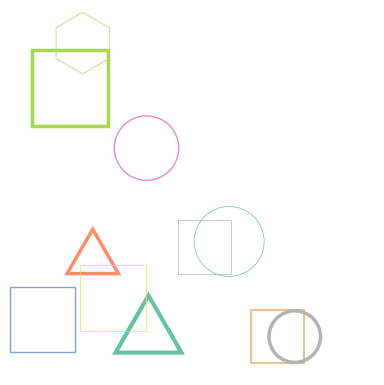[{"shape": "circle", "thickness": 0.5, "radius": 0.45, "center": [0.595, 0.373]}, {"shape": "triangle", "thickness": 3, "radius": 0.49, "center": [0.386, 0.134]}, {"shape": "triangle", "thickness": 2.5, "radius": 0.38, "center": [0.241, 0.328]}, {"shape": "square", "thickness": 1, "radius": 0.42, "center": [0.111, 0.171]}, {"shape": "circle", "thickness": 1, "radius": 0.42, "center": [0.381, 0.615]}, {"shape": "square", "thickness": 2.5, "radius": 0.5, "center": [0.183, 0.771]}, {"shape": "hexagon", "thickness": 0.5, "radius": 0.4, "center": [0.215, 0.888]}, {"shape": "square", "thickness": 0.5, "radius": 0.43, "center": [0.293, 0.227]}, {"shape": "square", "thickness": 1.5, "radius": 0.34, "center": [0.721, 0.126]}, {"shape": "circle", "thickness": 2.5, "radius": 0.33, "center": [0.766, 0.126]}, {"shape": "square", "thickness": 0.5, "radius": 0.35, "center": [0.531, 0.358]}]